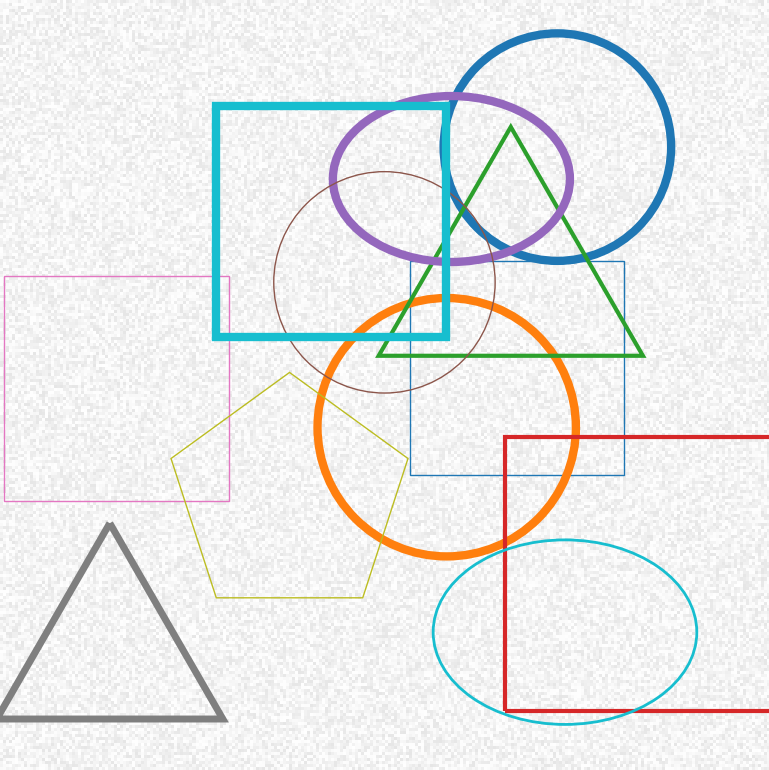[{"shape": "circle", "thickness": 3, "radius": 0.74, "center": [0.724, 0.809]}, {"shape": "square", "thickness": 0.5, "radius": 0.7, "center": [0.671, 0.522]}, {"shape": "circle", "thickness": 3, "radius": 0.84, "center": [0.58, 0.445]}, {"shape": "triangle", "thickness": 1.5, "radius": 0.99, "center": [0.663, 0.637]}, {"shape": "square", "thickness": 1.5, "radius": 0.89, "center": [0.834, 0.255]}, {"shape": "oval", "thickness": 3, "radius": 0.77, "center": [0.586, 0.768]}, {"shape": "circle", "thickness": 0.5, "radius": 0.72, "center": [0.499, 0.633]}, {"shape": "square", "thickness": 0.5, "radius": 0.73, "center": [0.151, 0.496]}, {"shape": "triangle", "thickness": 2.5, "radius": 0.85, "center": [0.143, 0.151]}, {"shape": "pentagon", "thickness": 0.5, "radius": 0.81, "center": [0.376, 0.355]}, {"shape": "oval", "thickness": 1, "radius": 0.86, "center": [0.734, 0.179]}, {"shape": "square", "thickness": 3, "radius": 0.75, "center": [0.43, 0.712]}]